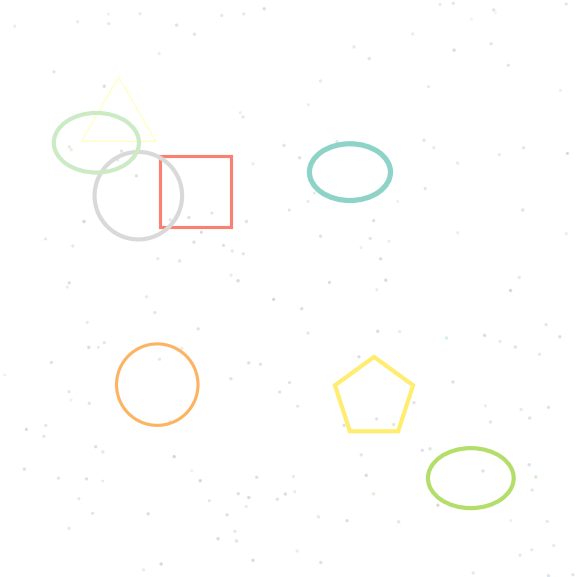[{"shape": "oval", "thickness": 2.5, "radius": 0.35, "center": [0.606, 0.701]}, {"shape": "triangle", "thickness": 0.5, "radius": 0.37, "center": [0.205, 0.791]}, {"shape": "square", "thickness": 1.5, "radius": 0.31, "center": [0.339, 0.668]}, {"shape": "circle", "thickness": 1.5, "radius": 0.35, "center": [0.272, 0.333]}, {"shape": "oval", "thickness": 2, "radius": 0.37, "center": [0.815, 0.171]}, {"shape": "circle", "thickness": 2, "radius": 0.38, "center": [0.24, 0.66]}, {"shape": "oval", "thickness": 2, "radius": 0.37, "center": [0.167, 0.752]}, {"shape": "pentagon", "thickness": 2, "radius": 0.36, "center": [0.648, 0.31]}]